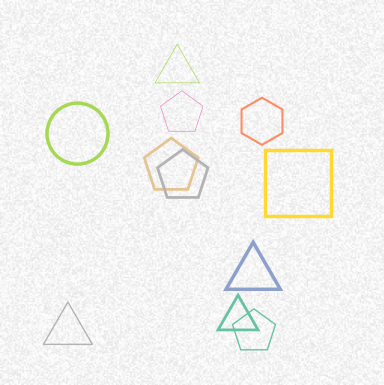[{"shape": "pentagon", "thickness": 1, "radius": 0.29, "center": [0.66, 0.139]}, {"shape": "triangle", "thickness": 2, "radius": 0.3, "center": [0.618, 0.173]}, {"shape": "hexagon", "thickness": 1.5, "radius": 0.31, "center": [0.681, 0.685]}, {"shape": "triangle", "thickness": 2.5, "radius": 0.41, "center": [0.658, 0.289]}, {"shape": "pentagon", "thickness": 0.5, "radius": 0.29, "center": [0.472, 0.706]}, {"shape": "triangle", "thickness": 0.5, "radius": 0.33, "center": [0.46, 0.818]}, {"shape": "circle", "thickness": 2.5, "radius": 0.4, "center": [0.201, 0.653]}, {"shape": "square", "thickness": 2.5, "radius": 0.43, "center": [0.773, 0.524]}, {"shape": "pentagon", "thickness": 2, "radius": 0.37, "center": [0.445, 0.568]}, {"shape": "pentagon", "thickness": 2, "radius": 0.34, "center": [0.475, 0.543]}, {"shape": "triangle", "thickness": 1, "radius": 0.37, "center": [0.176, 0.142]}]